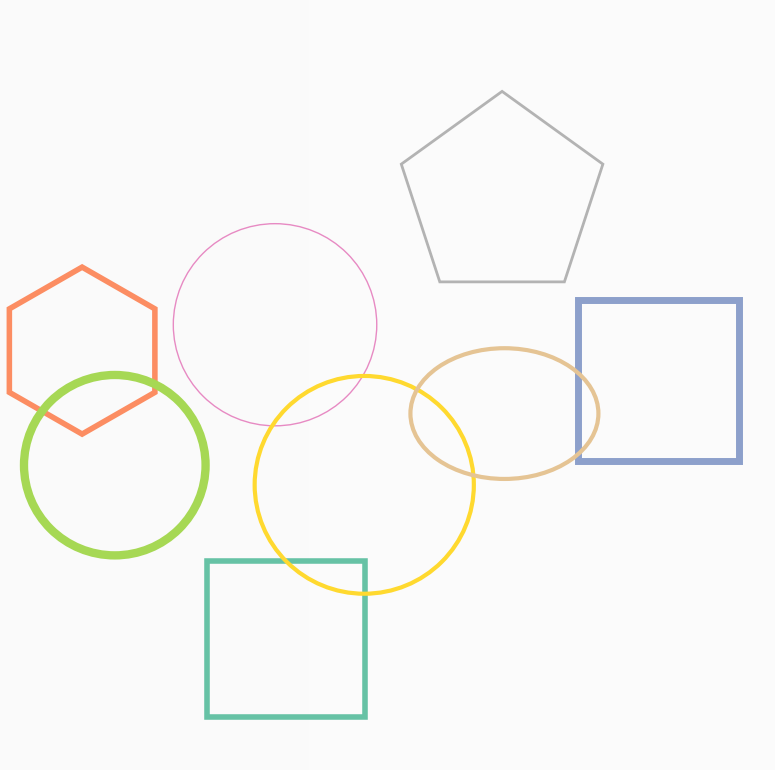[{"shape": "square", "thickness": 2, "radius": 0.51, "center": [0.369, 0.17]}, {"shape": "hexagon", "thickness": 2, "radius": 0.54, "center": [0.106, 0.545]}, {"shape": "square", "thickness": 2.5, "radius": 0.52, "center": [0.85, 0.506]}, {"shape": "circle", "thickness": 0.5, "radius": 0.66, "center": [0.355, 0.578]}, {"shape": "circle", "thickness": 3, "radius": 0.59, "center": [0.148, 0.396]}, {"shape": "circle", "thickness": 1.5, "radius": 0.71, "center": [0.47, 0.37]}, {"shape": "oval", "thickness": 1.5, "radius": 0.61, "center": [0.651, 0.463]}, {"shape": "pentagon", "thickness": 1, "radius": 0.68, "center": [0.648, 0.745]}]